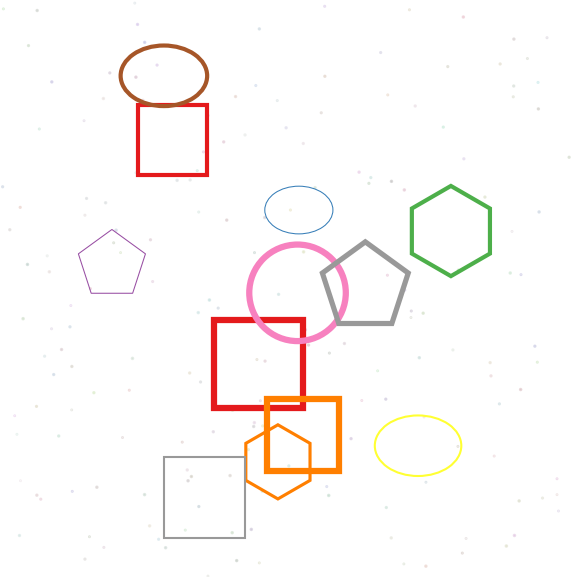[{"shape": "square", "thickness": 2, "radius": 0.3, "center": [0.299, 0.757]}, {"shape": "square", "thickness": 3, "radius": 0.38, "center": [0.448, 0.369]}, {"shape": "oval", "thickness": 0.5, "radius": 0.29, "center": [0.517, 0.635]}, {"shape": "hexagon", "thickness": 2, "radius": 0.39, "center": [0.781, 0.599]}, {"shape": "pentagon", "thickness": 0.5, "radius": 0.31, "center": [0.194, 0.541]}, {"shape": "hexagon", "thickness": 1.5, "radius": 0.32, "center": [0.481, 0.199]}, {"shape": "square", "thickness": 3, "radius": 0.31, "center": [0.525, 0.246]}, {"shape": "oval", "thickness": 1, "radius": 0.37, "center": [0.724, 0.227]}, {"shape": "oval", "thickness": 2, "radius": 0.37, "center": [0.284, 0.868]}, {"shape": "circle", "thickness": 3, "radius": 0.42, "center": [0.515, 0.492]}, {"shape": "square", "thickness": 1, "radius": 0.35, "center": [0.354, 0.138]}, {"shape": "pentagon", "thickness": 2.5, "radius": 0.39, "center": [0.633, 0.502]}]